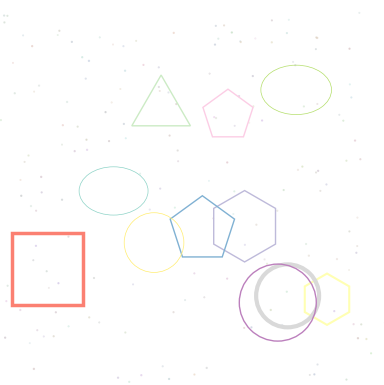[{"shape": "oval", "thickness": 0.5, "radius": 0.45, "center": [0.295, 0.504]}, {"shape": "hexagon", "thickness": 1.5, "radius": 0.33, "center": [0.849, 0.223]}, {"shape": "hexagon", "thickness": 1, "radius": 0.46, "center": [0.635, 0.412]}, {"shape": "square", "thickness": 2.5, "radius": 0.46, "center": [0.124, 0.301]}, {"shape": "pentagon", "thickness": 1, "radius": 0.44, "center": [0.526, 0.404]}, {"shape": "oval", "thickness": 0.5, "radius": 0.46, "center": [0.769, 0.767]}, {"shape": "pentagon", "thickness": 1, "radius": 0.34, "center": [0.592, 0.7]}, {"shape": "circle", "thickness": 3, "radius": 0.41, "center": [0.747, 0.232]}, {"shape": "circle", "thickness": 1, "radius": 0.5, "center": [0.722, 0.214]}, {"shape": "triangle", "thickness": 1, "radius": 0.44, "center": [0.418, 0.717]}, {"shape": "circle", "thickness": 0.5, "radius": 0.39, "center": [0.4, 0.37]}]